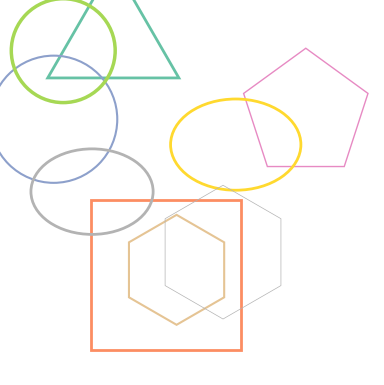[{"shape": "triangle", "thickness": 2, "radius": 0.98, "center": [0.294, 0.896]}, {"shape": "square", "thickness": 2, "radius": 0.97, "center": [0.431, 0.286]}, {"shape": "circle", "thickness": 1.5, "radius": 0.83, "center": [0.139, 0.69]}, {"shape": "pentagon", "thickness": 1, "radius": 0.85, "center": [0.794, 0.705]}, {"shape": "circle", "thickness": 2.5, "radius": 0.67, "center": [0.164, 0.868]}, {"shape": "oval", "thickness": 2, "radius": 0.85, "center": [0.612, 0.624]}, {"shape": "hexagon", "thickness": 1.5, "radius": 0.71, "center": [0.459, 0.299]}, {"shape": "hexagon", "thickness": 0.5, "radius": 0.87, "center": [0.579, 0.345]}, {"shape": "oval", "thickness": 2, "radius": 0.79, "center": [0.239, 0.502]}]